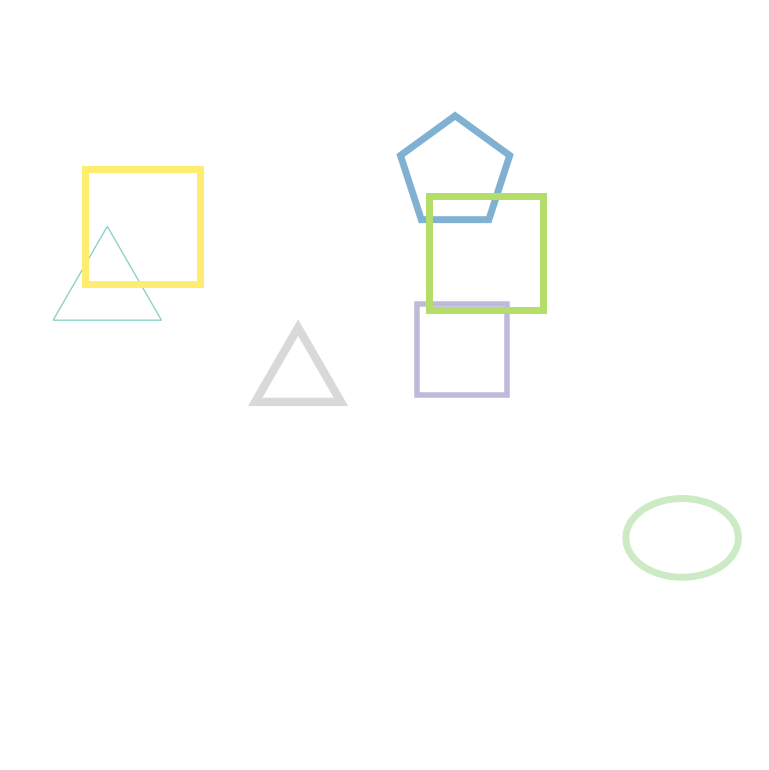[{"shape": "triangle", "thickness": 0.5, "radius": 0.41, "center": [0.139, 0.625]}, {"shape": "square", "thickness": 2, "radius": 0.29, "center": [0.6, 0.546]}, {"shape": "pentagon", "thickness": 2.5, "radius": 0.37, "center": [0.591, 0.775]}, {"shape": "square", "thickness": 2.5, "radius": 0.37, "center": [0.632, 0.671]}, {"shape": "triangle", "thickness": 3, "radius": 0.32, "center": [0.387, 0.51]}, {"shape": "oval", "thickness": 2.5, "radius": 0.37, "center": [0.886, 0.301]}, {"shape": "square", "thickness": 2.5, "radius": 0.37, "center": [0.185, 0.706]}]